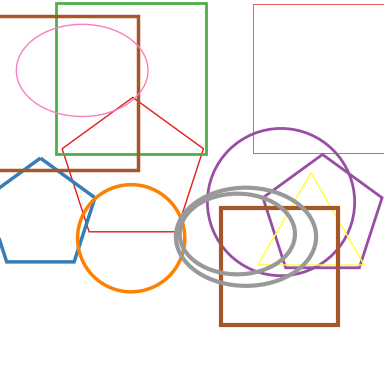[{"shape": "square", "thickness": 0.5, "radius": 0.97, "center": [0.852, 0.796]}, {"shape": "pentagon", "thickness": 1, "radius": 0.96, "center": [0.345, 0.554]}, {"shape": "pentagon", "thickness": 2.5, "radius": 0.75, "center": [0.105, 0.44]}, {"shape": "square", "thickness": 2, "radius": 0.98, "center": [0.34, 0.797]}, {"shape": "pentagon", "thickness": 2, "radius": 0.81, "center": [0.838, 0.436]}, {"shape": "circle", "thickness": 2, "radius": 0.96, "center": [0.73, 0.475]}, {"shape": "circle", "thickness": 2.5, "radius": 0.7, "center": [0.341, 0.381]}, {"shape": "triangle", "thickness": 1, "radius": 0.8, "center": [0.808, 0.391]}, {"shape": "square", "thickness": 2.5, "radius": 1.0, "center": [0.16, 0.758]}, {"shape": "square", "thickness": 3, "radius": 0.76, "center": [0.725, 0.308]}, {"shape": "oval", "thickness": 1, "radius": 0.86, "center": [0.213, 0.817]}, {"shape": "oval", "thickness": 3, "radius": 0.75, "center": [0.616, 0.392]}, {"shape": "oval", "thickness": 3, "radius": 0.91, "center": [0.639, 0.385]}]